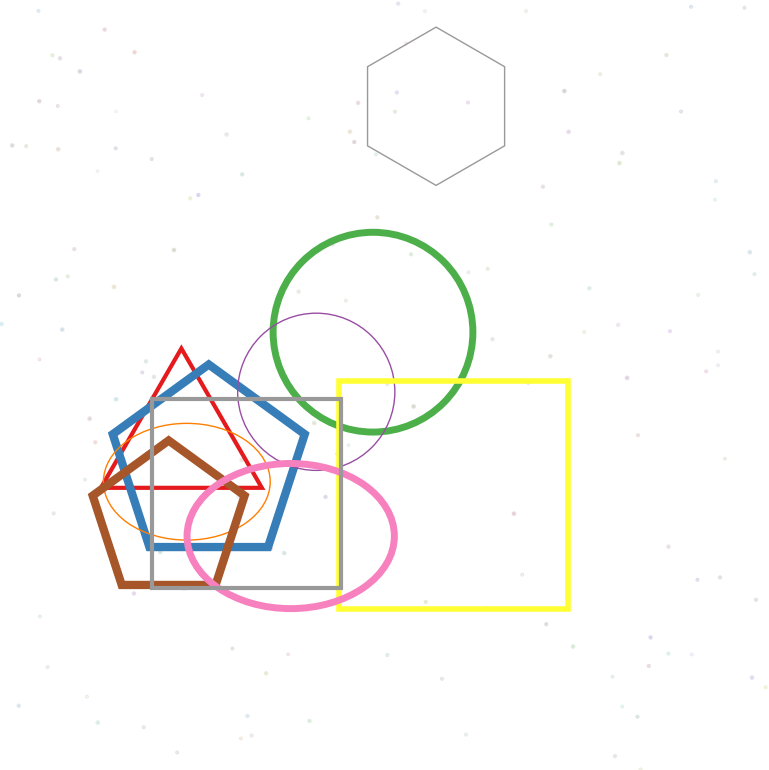[{"shape": "triangle", "thickness": 1.5, "radius": 0.6, "center": [0.236, 0.427]}, {"shape": "pentagon", "thickness": 3, "radius": 0.66, "center": [0.271, 0.396]}, {"shape": "circle", "thickness": 2.5, "radius": 0.65, "center": [0.484, 0.569]}, {"shape": "circle", "thickness": 0.5, "radius": 0.51, "center": [0.411, 0.491]}, {"shape": "oval", "thickness": 0.5, "radius": 0.54, "center": [0.243, 0.374]}, {"shape": "square", "thickness": 2, "radius": 0.74, "center": [0.589, 0.357]}, {"shape": "pentagon", "thickness": 3, "radius": 0.52, "center": [0.219, 0.324]}, {"shape": "oval", "thickness": 2.5, "radius": 0.67, "center": [0.378, 0.304]}, {"shape": "hexagon", "thickness": 0.5, "radius": 0.51, "center": [0.566, 0.862]}, {"shape": "square", "thickness": 1.5, "radius": 0.61, "center": [0.32, 0.359]}]